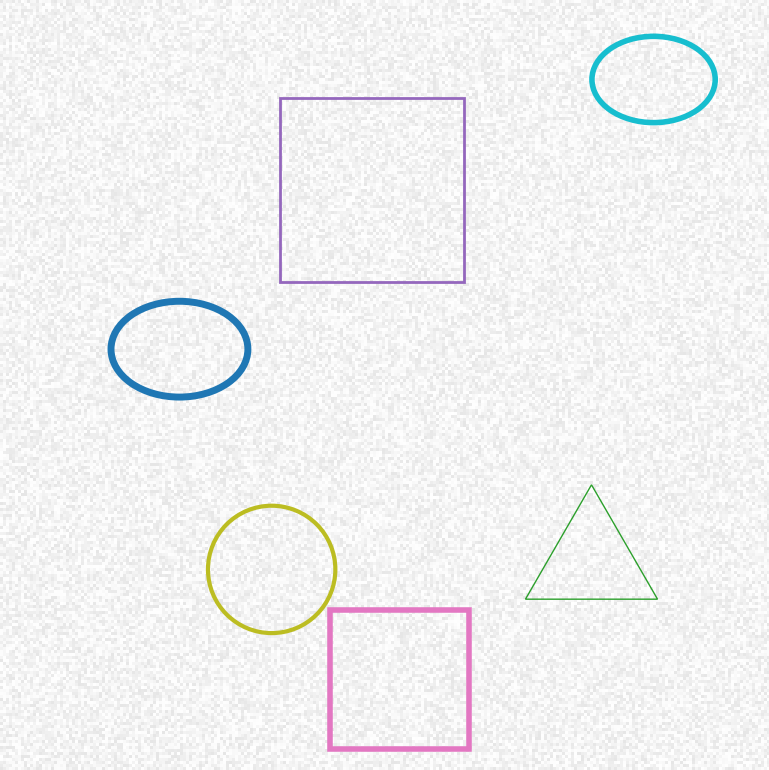[{"shape": "oval", "thickness": 2.5, "radius": 0.44, "center": [0.233, 0.547]}, {"shape": "triangle", "thickness": 0.5, "radius": 0.5, "center": [0.768, 0.271]}, {"shape": "square", "thickness": 1, "radius": 0.6, "center": [0.483, 0.753]}, {"shape": "square", "thickness": 2, "radius": 0.45, "center": [0.518, 0.117]}, {"shape": "circle", "thickness": 1.5, "radius": 0.41, "center": [0.353, 0.261]}, {"shape": "oval", "thickness": 2, "radius": 0.4, "center": [0.849, 0.897]}]